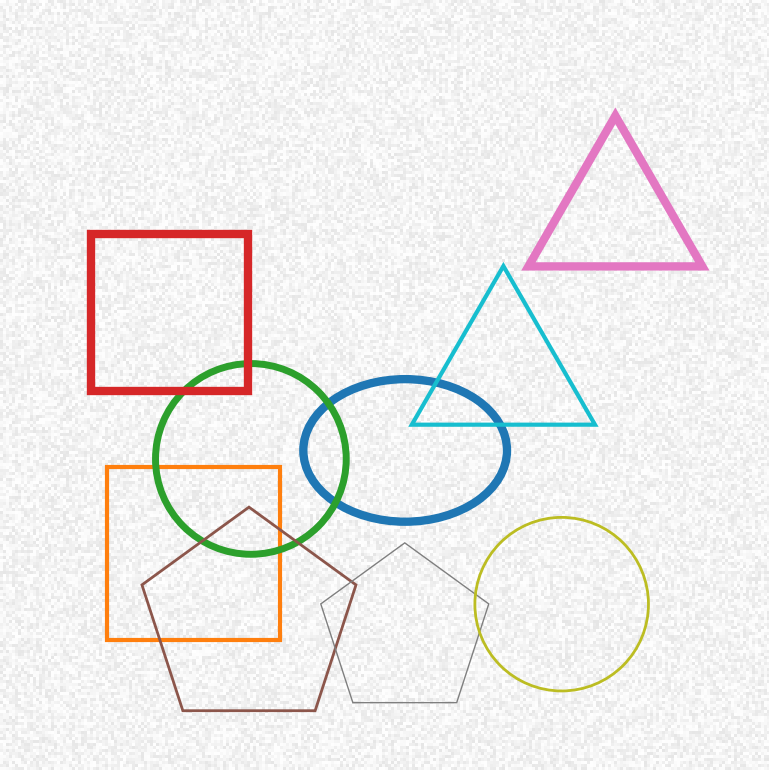[{"shape": "oval", "thickness": 3, "radius": 0.66, "center": [0.526, 0.415]}, {"shape": "square", "thickness": 1.5, "radius": 0.56, "center": [0.252, 0.281]}, {"shape": "circle", "thickness": 2.5, "radius": 0.62, "center": [0.326, 0.404]}, {"shape": "square", "thickness": 3, "radius": 0.51, "center": [0.22, 0.595]}, {"shape": "pentagon", "thickness": 1, "radius": 0.73, "center": [0.323, 0.195]}, {"shape": "triangle", "thickness": 3, "radius": 0.65, "center": [0.799, 0.719]}, {"shape": "pentagon", "thickness": 0.5, "radius": 0.57, "center": [0.526, 0.18]}, {"shape": "circle", "thickness": 1, "radius": 0.56, "center": [0.729, 0.215]}, {"shape": "triangle", "thickness": 1.5, "radius": 0.69, "center": [0.654, 0.517]}]